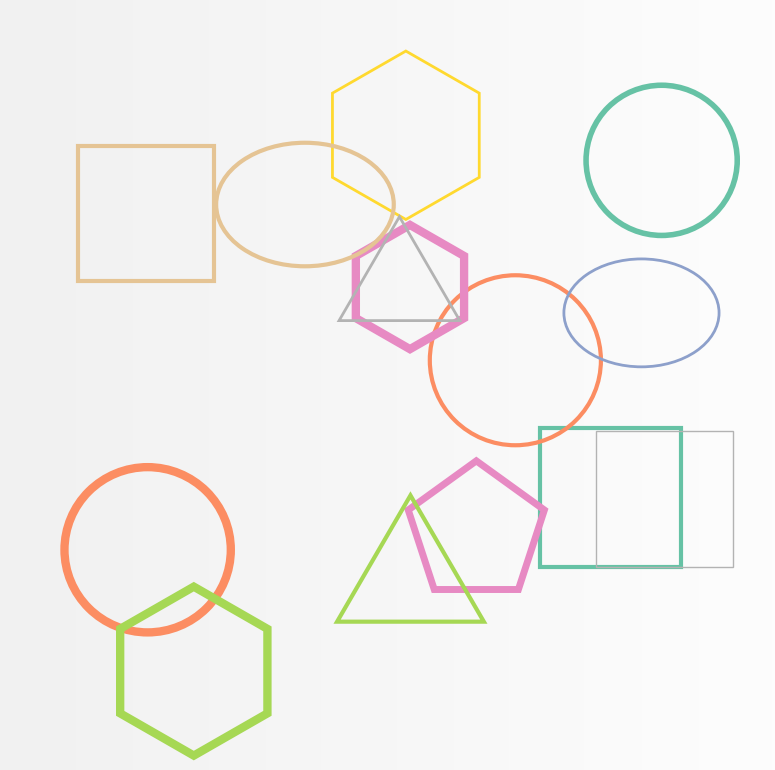[{"shape": "square", "thickness": 1.5, "radius": 0.45, "center": [0.788, 0.354]}, {"shape": "circle", "thickness": 2, "radius": 0.49, "center": [0.854, 0.792]}, {"shape": "circle", "thickness": 1.5, "radius": 0.55, "center": [0.665, 0.532]}, {"shape": "circle", "thickness": 3, "radius": 0.54, "center": [0.191, 0.286]}, {"shape": "oval", "thickness": 1, "radius": 0.5, "center": [0.828, 0.594]}, {"shape": "hexagon", "thickness": 3, "radius": 0.4, "center": [0.529, 0.627]}, {"shape": "pentagon", "thickness": 2.5, "radius": 0.46, "center": [0.615, 0.309]}, {"shape": "triangle", "thickness": 1.5, "radius": 0.55, "center": [0.53, 0.247]}, {"shape": "hexagon", "thickness": 3, "radius": 0.55, "center": [0.25, 0.128]}, {"shape": "hexagon", "thickness": 1, "radius": 0.55, "center": [0.524, 0.824]}, {"shape": "square", "thickness": 1.5, "radius": 0.44, "center": [0.189, 0.723]}, {"shape": "oval", "thickness": 1.5, "radius": 0.57, "center": [0.393, 0.734]}, {"shape": "square", "thickness": 0.5, "radius": 0.44, "center": [0.857, 0.352]}, {"shape": "triangle", "thickness": 1, "radius": 0.45, "center": [0.515, 0.629]}]